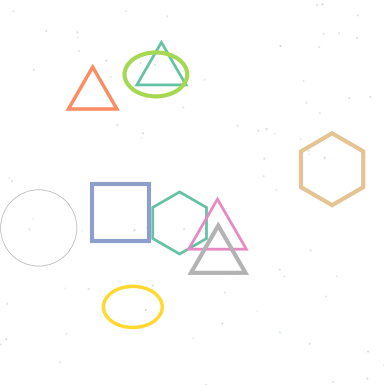[{"shape": "triangle", "thickness": 2, "radius": 0.37, "center": [0.419, 0.816]}, {"shape": "hexagon", "thickness": 2, "radius": 0.4, "center": [0.467, 0.421]}, {"shape": "triangle", "thickness": 2.5, "radius": 0.36, "center": [0.241, 0.753]}, {"shape": "square", "thickness": 3, "radius": 0.37, "center": [0.312, 0.447]}, {"shape": "triangle", "thickness": 2, "radius": 0.43, "center": [0.565, 0.396]}, {"shape": "oval", "thickness": 3, "radius": 0.41, "center": [0.405, 0.807]}, {"shape": "oval", "thickness": 2.5, "radius": 0.38, "center": [0.345, 0.203]}, {"shape": "hexagon", "thickness": 3, "radius": 0.47, "center": [0.863, 0.56]}, {"shape": "triangle", "thickness": 3, "radius": 0.41, "center": [0.567, 0.332]}, {"shape": "circle", "thickness": 0.5, "radius": 0.5, "center": [0.101, 0.408]}]